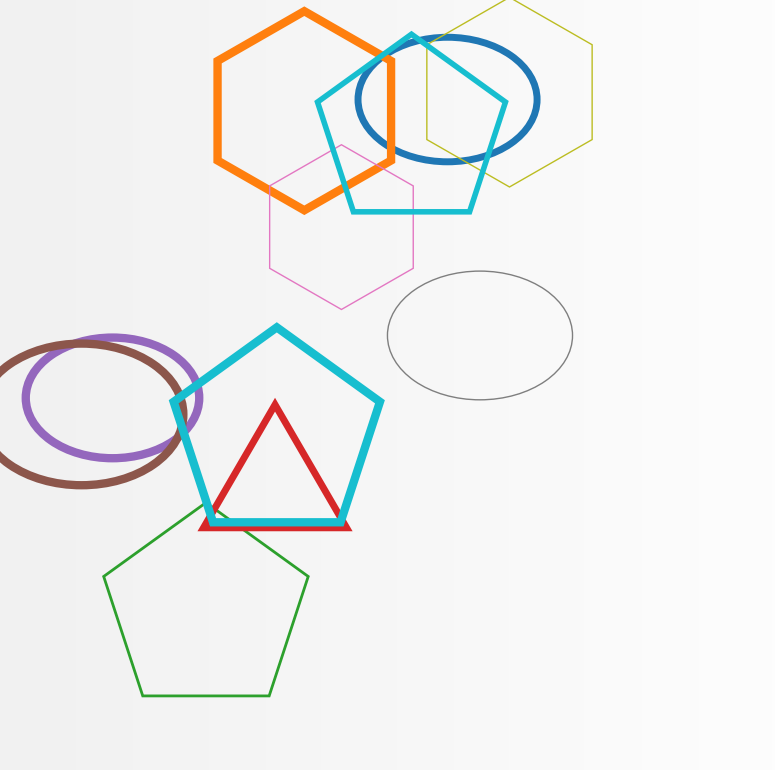[{"shape": "oval", "thickness": 2.5, "radius": 0.58, "center": [0.577, 0.871]}, {"shape": "hexagon", "thickness": 3, "radius": 0.65, "center": [0.393, 0.856]}, {"shape": "pentagon", "thickness": 1, "radius": 0.69, "center": [0.266, 0.208]}, {"shape": "triangle", "thickness": 2.5, "radius": 0.53, "center": [0.355, 0.368]}, {"shape": "oval", "thickness": 3, "radius": 0.56, "center": [0.145, 0.483]}, {"shape": "oval", "thickness": 3, "radius": 0.66, "center": [0.105, 0.462]}, {"shape": "hexagon", "thickness": 0.5, "radius": 0.53, "center": [0.441, 0.705]}, {"shape": "oval", "thickness": 0.5, "radius": 0.6, "center": [0.619, 0.564]}, {"shape": "hexagon", "thickness": 0.5, "radius": 0.62, "center": [0.657, 0.88]}, {"shape": "pentagon", "thickness": 2, "radius": 0.64, "center": [0.531, 0.828]}, {"shape": "pentagon", "thickness": 3, "radius": 0.7, "center": [0.357, 0.435]}]